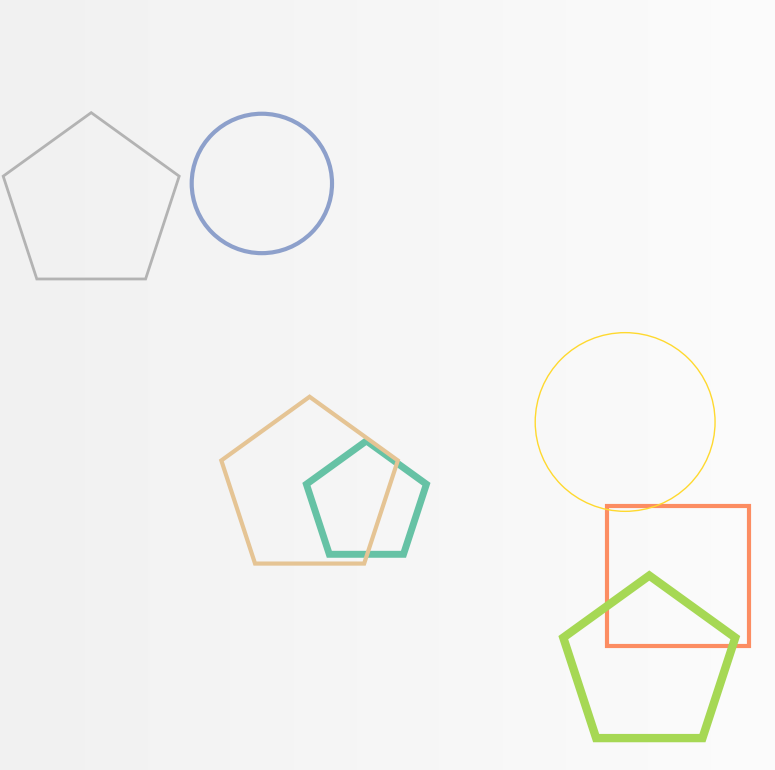[{"shape": "pentagon", "thickness": 2.5, "radius": 0.41, "center": [0.473, 0.346]}, {"shape": "square", "thickness": 1.5, "radius": 0.46, "center": [0.875, 0.252]}, {"shape": "circle", "thickness": 1.5, "radius": 0.45, "center": [0.338, 0.762]}, {"shape": "pentagon", "thickness": 3, "radius": 0.58, "center": [0.838, 0.136]}, {"shape": "circle", "thickness": 0.5, "radius": 0.58, "center": [0.807, 0.452]}, {"shape": "pentagon", "thickness": 1.5, "radius": 0.6, "center": [0.399, 0.365]}, {"shape": "pentagon", "thickness": 1, "radius": 0.6, "center": [0.118, 0.734]}]